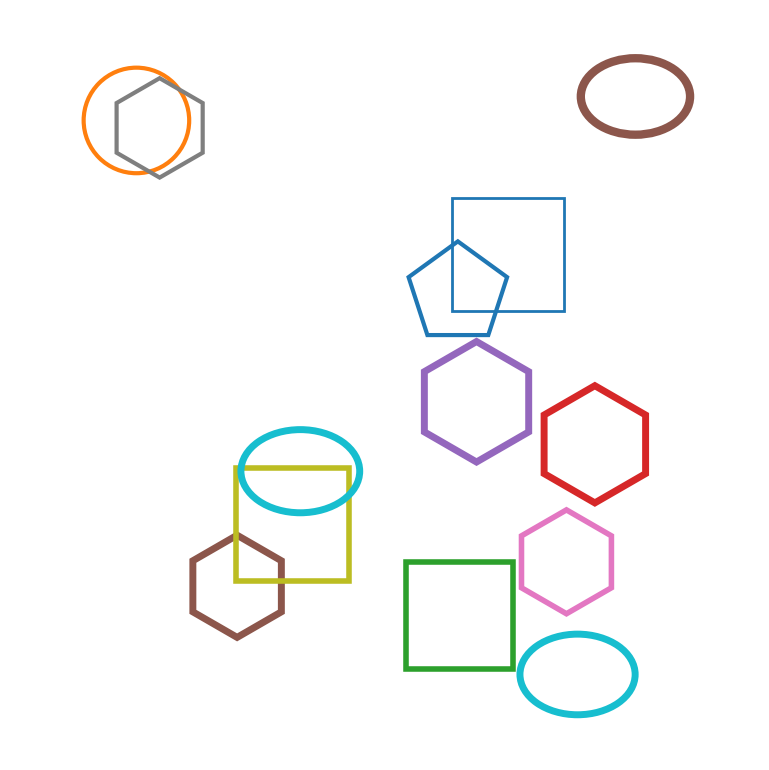[{"shape": "square", "thickness": 1, "radius": 0.37, "center": [0.66, 0.669]}, {"shape": "pentagon", "thickness": 1.5, "radius": 0.34, "center": [0.595, 0.619]}, {"shape": "circle", "thickness": 1.5, "radius": 0.34, "center": [0.177, 0.844]}, {"shape": "square", "thickness": 2, "radius": 0.35, "center": [0.596, 0.201]}, {"shape": "hexagon", "thickness": 2.5, "radius": 0.38, "center": [0.773, 0.423]}, {"shape": "hexagon", "thickness": 2.5, "radius": 0.39, "center": [0.619, 0.478]}, {"shape": "oval", "thickness": 3, "radius": 0.35, "center": [0.825, 0.875]}, {"shape": "hexagon", "thickness": 2.5, "radius": 0.33, "center": [0.308, 0.239]}, {"shape": "hexagon", "thickness": 2, "radius": 0.34, "center": [0.736, 0.27]}, {"shape": "hexagon", "thickness": 1.5, "radius": 0.32, "center": [0.207, 0.834]}, {"shape": "square", "thickness": 2, "radius": 0.37, "center": [0.38, 0.319]}, {"shape": "oval", "thickness": 2.5, "radius": 0.39, "center": [0.39, 0.388]}, {"shape": "oval", "thickness": 2.5, "radius": 0.37, "center": [0.75, 0.124]}]